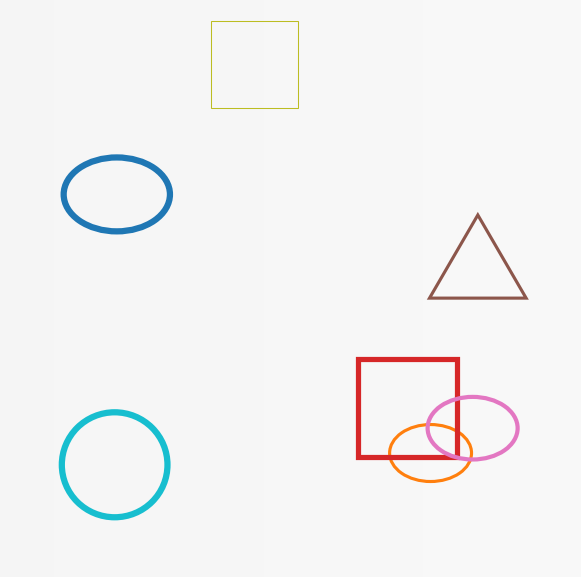[{"shape": "oval", "thickness": 3, "radius": 0.46, "center": [0.201, 0.663]}, {"shape": "oval", "thickness": 1.5, "radius": 0.35, "center": [0.741, 0.215]}, {"shape": "square", "thickness": 2.5, "radius": 0.43, "center": [0.702, 0.292]}, {"shape": "triangle", "thickness": 1.5, "radius": 0.48, "center": [0.822, 0.531]}, {"shape": "oval", "thickness": 2, "radius": 0.39, "center": [0.813, 0.258]}, {"shape": "square", "thickness": 0.5, "radius": 0.37, "center": [0.437, 0.888]}, {"shape": "circle", "thickness": 3, "radius": 0.45, "center": [0.197, 0.194]}]